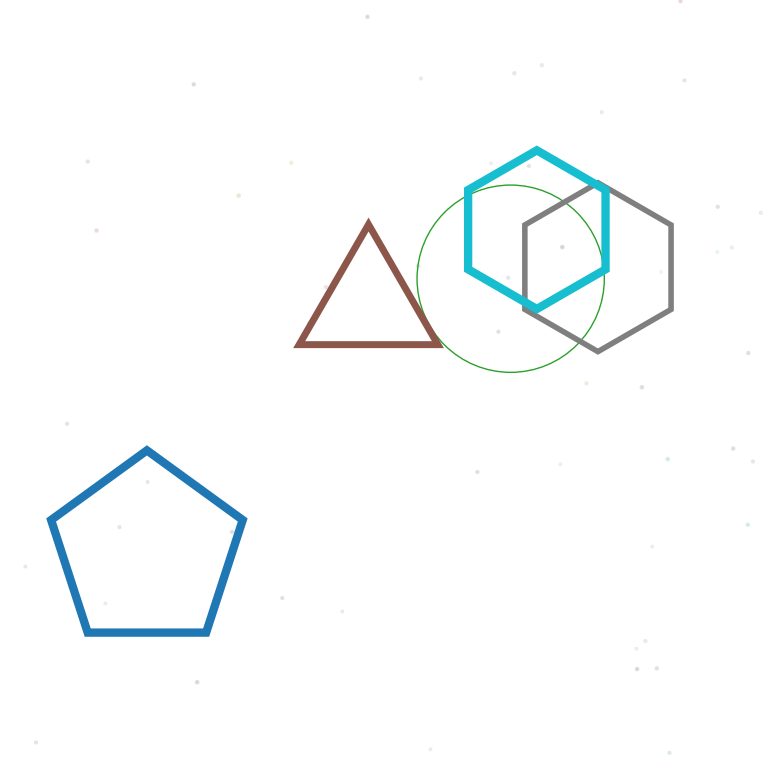[{"shape": "pentagon", "thickness": 3, "radius": 0.65, "center": [0.191, 0.284]}, {"shape": "circle", "thickness": 0.5, "radius": 0.61, "center": [0.663, 0.638]}, {"shape": "triangle", "thickness": 2.5, "radius": 0.52, "center": [0.479, 0.604]}, {"shape": "hexagon", "thickness": 2, "radius": 0.55, "center": [0.777, 0.653]}, {"shape": "hexagon", "thickness": 3, "radius": 0.52, "center": [0.697, 0.702]}]